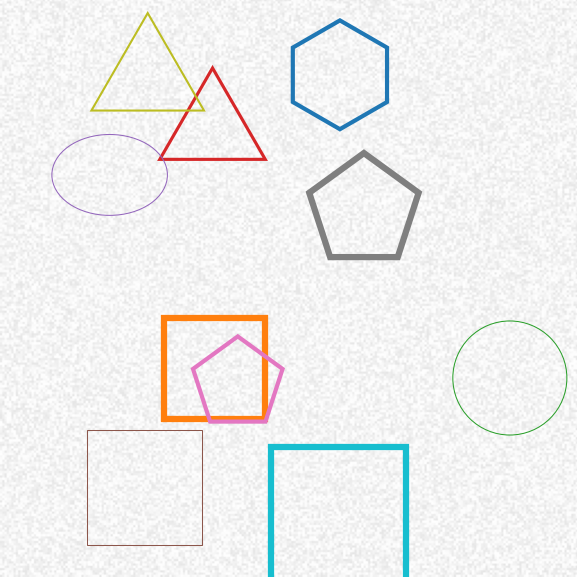[{"shape": "hexagon", "thickness": 2, "radius": 0.47, "center": [0.589, 0.87]}, {"shape": "square", "thickness": 3, "radius": 0.44, "center": [0.372, 0.361]}, {"shape": "circle", "thickness": 0.5, "radius": 0.49, "center": [0.883, 0.345]}, {"shape": "triangle", "thickness": 1.5, "radius": 0.53, "center": [0.368, 0.776]}, {"shape": "oval", "thickness": 0.5, "radius": 0.5, "center": [0.19, 0.696]}, {"shape": "square", "thickness": 0.5, "radius": 0.5, "center": [0.25, 0.155]}, {"shape": "pentagon", "thickness": 2, "radius": 0.41, "center": [0.412, 0.335]}, {"shape": "pentagon", "thickness": 3, "radius": 0.5, "center": [0.63, 0.635]}, {"shape": "triangle", "thickness": 1, "radius": 0.56, "center": [0.256, 0.864]}, {"shape": "square", "thickness": 3, "radius": 0.59, "center": [0.587, 0.108]}]